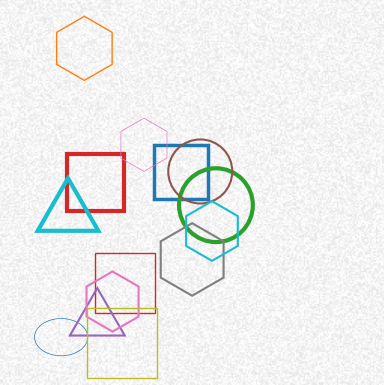[{"shape": "square", "thickness": 2.5, "radius": 0.35, "center": [0.471, 0.553]}, {"shape": "oval", "thickness": 0.5, "radius": 0.35, "center": [0.159, 0.124]}, {"shape": "hexagon", "thickness": 1, "radius": 0.42, "center": [0.219, 0.874]}, {"shape": "circle", "thickness": 3, "radius": 0.48, "center": [0.561, 0.467]}, {"shape": "square", "thickness": 3, "radius": 0.37, "center": [0.249, 0.527]}, {"shape": "square", "thickness": 1, "radius": 0.39, "center": [0.324, 0.264]}, {"shape": "triangle", "thickness": 1.5, "radius": 0.41, "center": [0.253, 0.17]}, {"shape": "circle", "thickness": 1.5, "radius": 0.42, "center": [0.52, 0.555]}, {"shape": "hexagon", "thickness": 1.5, "radius": 0.39, "center": [0.292, 0.217]}, {"shape": "hexagon", "thickness": 0.5, "radius": 0.35, "center": [0.374, 0.624]}, {"shape": "hexagon", "thickness": 1.5, "radius": 0.47, "center": [0.499, 0.326]}, {"shape": "square", "thickness": 1, "radius": 0.46, "center": [0.317, 0.109]}, {"shape": "hexagon", "thickness": 1.5, "radius": 0.39, "center": [0.551, 0.4]}, {"shape": "triangle", "thickness": 3, "radius": 0.45, "center": [0.177, 0.446]}]